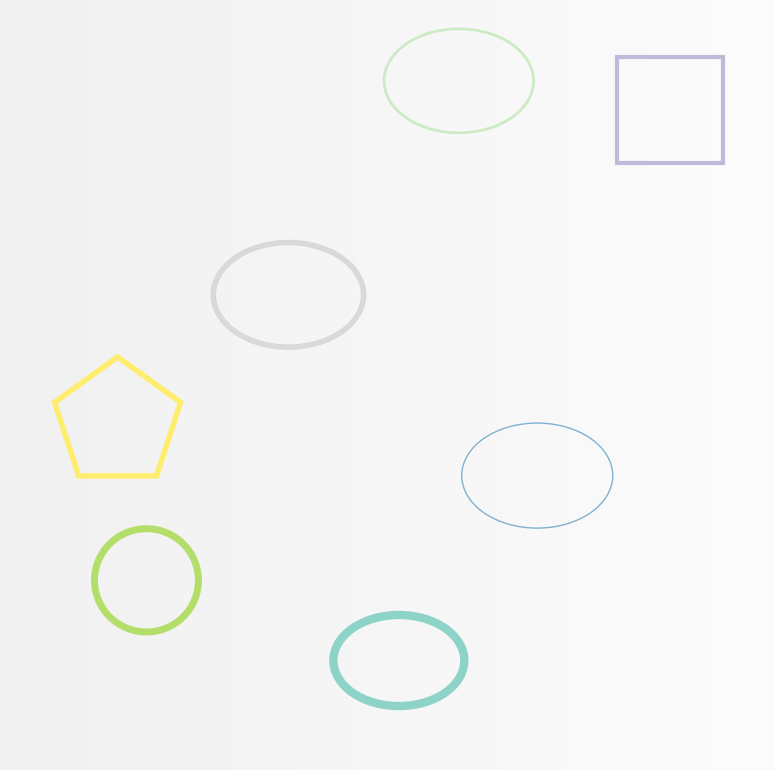[{"shape": "oval", "thickness": 3, "radius": 0.42, "center": [0.515, 0.142]}, {"shape": "square", "thickness": 1.5, "radius": 0.34, "center": [0.865, 0.857]}, {"shape": "oval", "thickness": 0.5, "radius": 0.49, "center": [0.693, 0.382]}, {"shape": "circle", "thickness": 2.5, "radius": 0.34, "center": [0.189, 0.246]}, {"shape": "oval", "thickness": 2, "radius": 0.49, "center": [0.372, 0.617]}, {"shape": "oval", "thickness": 1, "radius": 0.48, "center": [0.592, 0.895]}, {"shape": "pentagon", "thickness": 2, "radius": 0.43, "center": [0.152, 0.451]}]